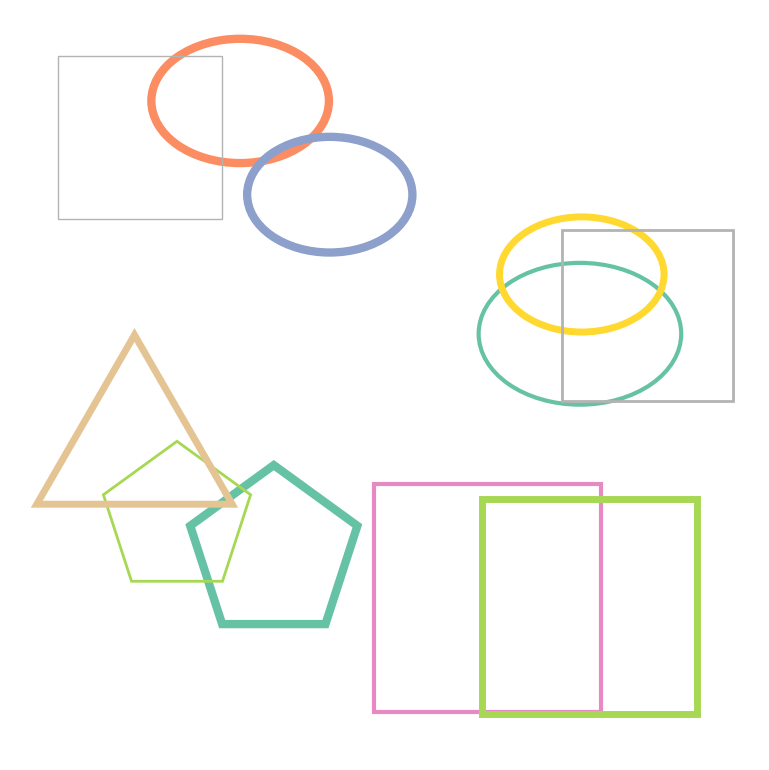[{"shape": "oval", "thickness": 1.5, "radius": 0.66, "center": [0.753, 0.567]}, {"shape": "pentagon", "thickness": 3, "radius": 0.57, "center": [0.356, 0.282]}, {"shape": "oval", "thickness": 3, "radius": 0.58, "center": [0.312, 0.869]}, {"shape": "oval", "thickness": 3, "radius": 0.54, "center": [0.428, 0.747]}, {"shape": "square", "thickness": 1.5, "radius": 0.74, "center": [0.633, 0.223]}, {"shape": "square", "thickness": 2.5, "radius": 0.7, "center": [0.766, 0.213]}, {"shape": "pentagon", "thickness": 1, "radius": 0.5, "center": [0.23, 0.326]}, {"shape": "oval", "thickness": 2.5, "radius": 0.53, "center": [0.756, 0.644]}, {"shape": "triangle", "thickness": 2.5, "radius": 0.73, "center": [0.175, 0.418]}, {"shape": "square", "thickness": 1, "radius": 0.56, "center": [0.841, 0.59]}, {"shape": "square", "thickness": 0.5, "radius": 0.53, "center": [0.182, 0.821]}]